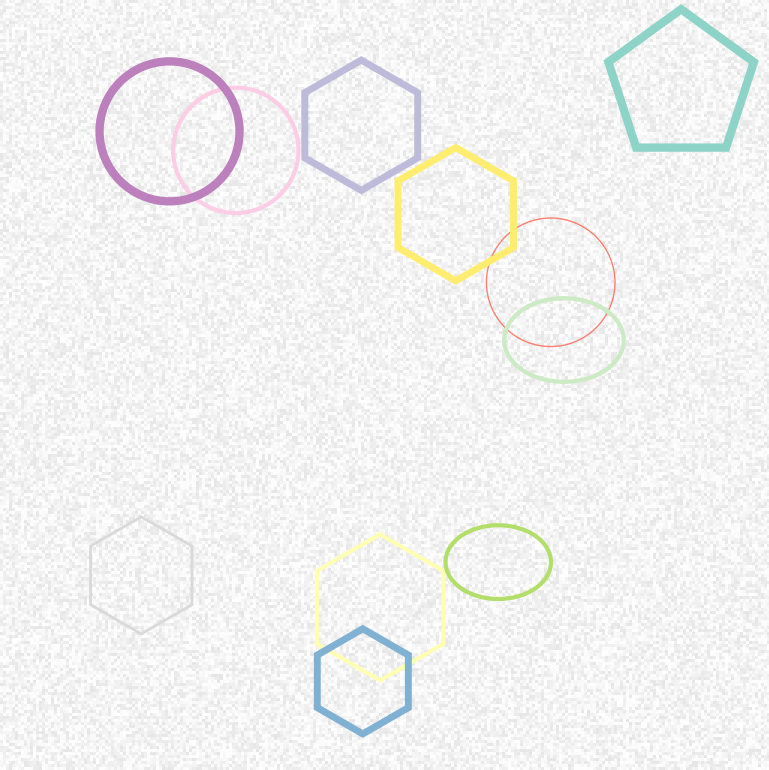[{"shape": "pentagon", "thickness": 3, "radius": 0.5, "center": [0.885, 0.889]}, {"shape": "hexagon", "thickness": 1.5, "radius": 0.47, "center": [0.494, 0.211]}, {"shape": "hexagon", "thickness": 2.5, "radius": 0.42, "center": [0.469, 0.837]}, {"shape": "circle", "thickness": 0.5, "radius": 0.42, "center": [0.715, 0.633]}, {"shape": "hexagon", "thickness": 2.5, "radius": 0.34, "center": [0.471, 0.115]}, {"shape": "oval", "thickness": 1.5, "radius": 0.34, "center": [0.647, 0.27]}, {"shape": "circle", "thickness": 1.5, "radius": 0.41, "center": [0.306, 0.805]}, {"shape": "hexagon", "thickness": 1, "radius": 0.38, "center": [0.183, 0.253]}, {"shape": "circle", "thickness": 3, "radius": 0.45, "center": [0.22, 0.829]}, {"shape": "oval", "thickness": 1.5, "radius": 0.39, "center": [0.732, 0.558]}, {"shape": "hexagon", "thickness": 2.5, "radius": 0.43, "center": [0.592, 0.722]}]